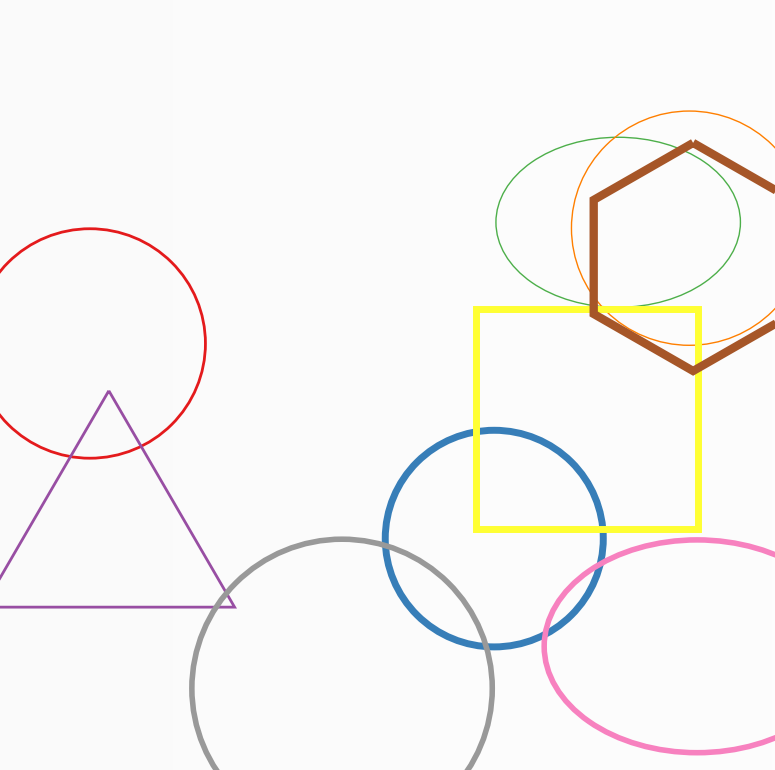[{"shape": "circle", "thickness": 1, "radius": 0.75, "center": [0.116, 0.554]}, {"shape": "circle", "thickness": 2.5, "radius": 0.7, "center": [0.638, 0.301]}, {"shape": "oval", "thickness": 0.5, "radius": 0.79, "center": [0.798, 0.711]}, {"shape": "triangle", "thickness": 1, "radius": 0.94, "center": [0.14, 0.305]}, {"shape": "circle", "thickness": 0.5, "radius": 0.76, "center": [0.889, 0.704]}, {"shape": "square", "thickness": 2.5, "radius": 0.71, "center": [0.757, 0.455]}, {"shape": "hexagon", "thickness": 3, "radius": 0.74, "center": [0.894, 0.666]}, {"shape": "oval", "thickness": 2, "radius": 0.99, "center": [0.9, 0.161]}, {"shape": "circle", "thickness": 2, "radius": 0.97, "center": [0.441, 0.106]}]